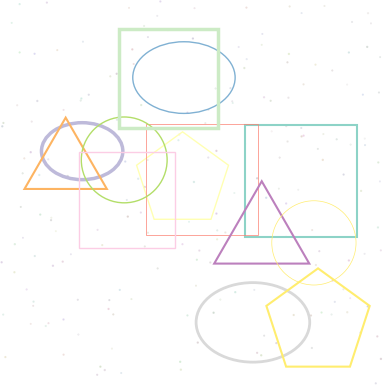[{"shape": "square", "thickness": 1.5, "radius": 0.73, "center": [0.781, 0.529]}, {"shape": "pentagon", "thickness": 1, "radius": 0.63, "center": [0.474, 0.532]}, {"shape": "oval", "thickness": 2.5, "radius": 0.53, "center": [0.213, 0.607]}, {"shape": "square", "thickness": 0.5, "radius": 0.73, "center": [0.525, 0.534]}, {"shape": "oval", "thickness": 1, "radius": 0.66, "center": [0.478, 0.799]}, {"shape": "triangle", "thickness": 1.5, "radius": 0.62, "center": [0.171, 0.571]}, {"shape": "circle", "thickness": 1, "radius": 0.56, "center": [0.323, 0.585]}, {"shape": "square", "thickness": 1, "radius": 0.62, "center": [0.33, 0.48]}, {"shape": "oval", "thickness": 2, "radius": 0.74, "center": [0.657, 0.163]}, {"shape": "triangle", "thickness": 1.5, "radius": 0.71, "center": [0.68, 0.387]}, {"shape": "square", "thickness": 2.5, "radius": 0.64, "center": [0.438, 0.797]}, {"shape": "circle", "thickness": 0.5, "radius": 0.55, "center": [0.815, 0.369]}, {"shape": "pentagon", "thickness": 1.5, "radius": 0.71, "center": [0.826, 0.162]}]